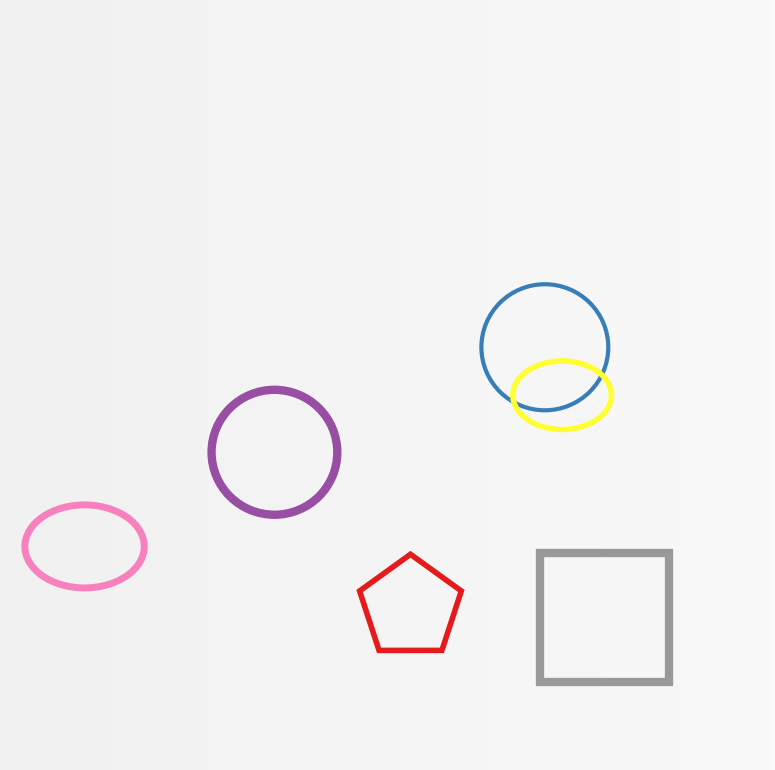[{"shape": "pentagon", "thickness": 2, "radius": 0.35, "center": [0.53, 0.211]}, {"shape": "circle", "thickness": 1.5, "radius": 0.41, "center": [0.703, 0.549]}, {"shape": "circle", "thickness": 3, "radius": 0.41, "center": [0.354, 0.413]}, {"shape": "oval", "thickness": 2, "radius": 0.32, "center": [0.725, 0.487]}, {"shape": "oval", "thickness": 2.5, "radius": 0.39, "center": [0.109, 0.29]}, {"shape": "square", "thickness": 3, "radius": 0.42, "center": [0.78, 0.198]}]